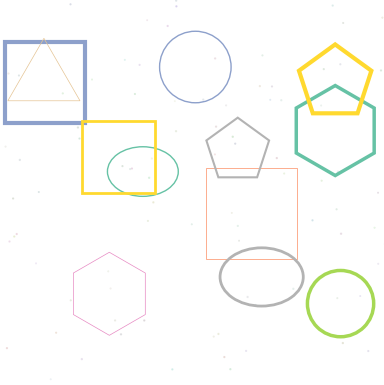[{"shape": "hexagon", "thickness": 2.5, "radius": 0.58, "center": [0.871, 0.661]}, {"shape": "oval", "thickness": 1, "radius": 0.46, "center": [0.371, 0.554]}, {"shape": "square", "thickness": 0.5, "radius": 0.6, "center": [0.653, 0.445]}, {"shape": "square", "thickness": 3, "radius": 0.52, "center": [0.117, 0.786]}, {"shape": "circle", "thickness": 1, "radius": 0.46, "center": [0.507, 0.826]}, {"shape": "hexagon", "thickness": 0.5, "radius": 0.54, "center": [0.284, 0.237]}, {"shape": "circle", "thickness": 2.5, "radius": 0.43, "center": [0.885, 0.211]}, {"shape": "pentagon", "thickness": 3, "radius": 0.49, "center": [0.871, 0.786]}, {"shape": "square", "thickness": 2, "radius": 0.47, "center": [0.307, 0.592]}, {"shape": "triangle", "thickness": 0.5, "radius": 0.54, "center": [0.114, 0.792]}, {"shape": "oval", "thickness": 2, "radius": 0.54, "center": [0.68, 0.281]}, {"shape": "pentagon", "thickness": 1.5, "radius": 0.43, "center": [0.617, 0.609]}]